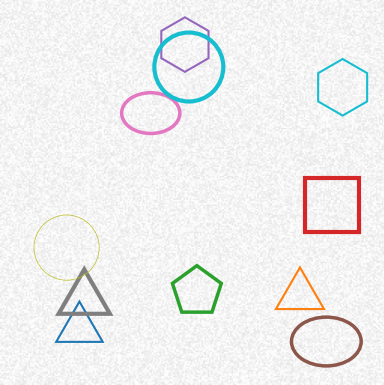[{"shape": "triangle", "thickness": 1.5, "radius": 0.35, "center": [0.206, 0.147]}, {"shape": "triangle", "thickness": 1.5, "radius": 0.36, "center": [0.779, 0.233]}, {"shape": "pentagon", "thickness": 2.5, "radius": 0.33, "center": [0.511, 0.243]}, {"shape": "square", "thickness": 3, "radius": 0.35, "center": [0.863, 0.467]}, {"shape": "hexagon", "thickness": 1.5, "radius": 0.35, "center": [0.48, 0.884]}, {"shape": "oval", "thickness": 2.5, "radius": 0.45, "center": [0.848, 0.113]}, {"shape": "oval", "thickness": 2.5, "radius": 0.38, "center": [0.392, 0.706]}, {"shape": "triangle", "thickness": 3, "radius": 0.38, "center": [0.219, 0.223]}, {"shape": "circle", "thickness": 0.5, "radius": 0.42, "center": [0.173, 0.357]}, {"shape": "hexagon", "thickness": 1.5, "radius": 0.37, "center": [0.89, 0.773]}, {"shape": "circle", "thickness": 3, "radius": 0.45, "center": [0.49, 0.826]}]